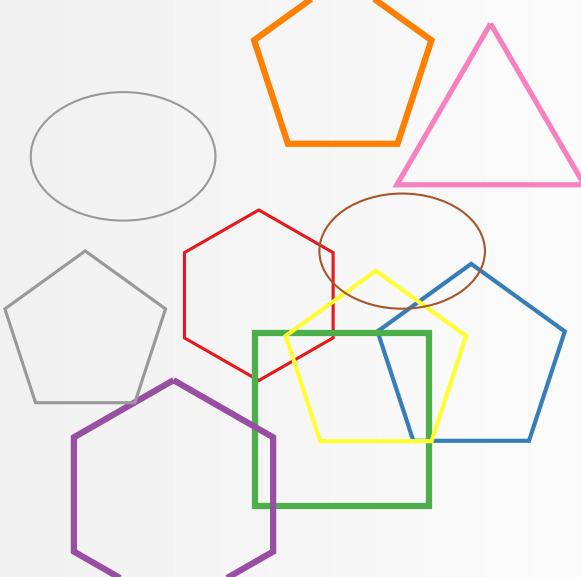[{"shape": "hexagon", "thickness": 1.5, "radius": 0.74, "center": [0.445, 0.488]}, {"shape": "pentagon", "thickness": 2, "radius": 0.85, "center": [0.811, 0.373]}, {"shape": "square", "thickness": 3, "radius": 0.75, "center": [0.588, 0.272]}, {"shape": "hexagon", "thickness": 3, "radius": 0.99, "center": [0.299, 0.143]}, {"shape": "pentagon", "thickness": 3, "radius": 0.8, "center": [0.59, 0.88]}, {"shape": "pentagon", "thickness": 2, "radius": 0.82, "center": [0.647, 0.367]}, {"shape": "oval", "thickness": 1, "radius": 0.71, "center": [0.692, 0.564]}, {"shape": "triangle", "thickness": 2.5, "radius": 0.93, "center": [0.844, 0.772]}, {"shape": "pentagon", "thickness": 1.5, "radius": 0.73, "center": [0.147, 0.419]}, {"shape": "oval", "thickness": 1, "radius": 0.79, "center": [0.212, 0.728]}]